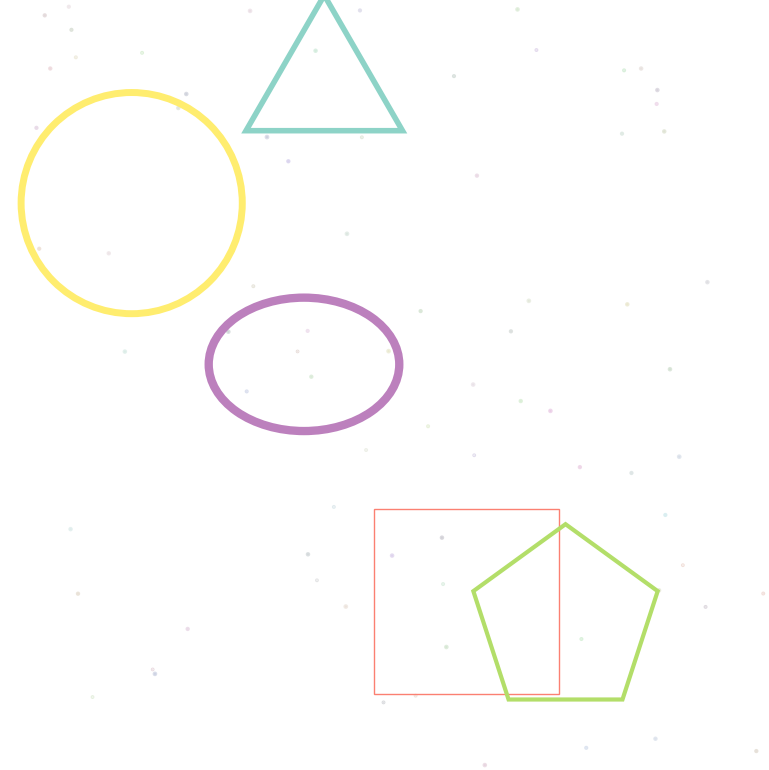[{"shape": "triangle", "thickness": 2, "radius": 0.59, "center": [0.421, 0.889]}, {"shape": "square", "thickness": 0.5, "radius": 0.6, "center": [0.606, 0.219]}, {"shape": "pentagon", "thickness": 1.5, "radius": 0.63, "center": [0.734, 0.193]}, {"shape": "oval", "thickness": 3, "radius": 0.62, "center": [0.395, 0.527]}, {"shape": "circle", "thickness": 2.5, "radius": 0.72, "center": [0.171, 0.736]}]